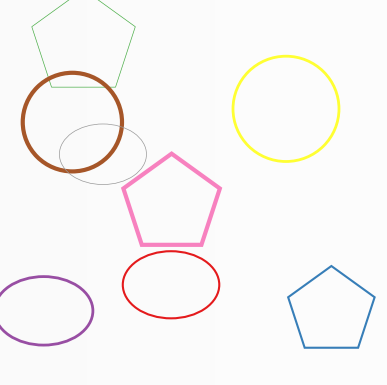[{"shape": "oval", "thickness": 1.5, "radius": 0.62, "center": [0.441, 0.26]}, {"shape": "pentagon", "thickness": 1.5, "radius": 0.59, "center": [0.855, 0.192]}, {"shape": "pentagon", "thickness": 0.5, "radius": 0.7, "center": [0.216, 0.887]}, {"shape": "oval", "thickness": 2, "radius": 0.64, "center": [0.113, 0.193]}, {"shape": "circle", "thickness": 2, "radius": 0.68, "center": [0.738, 0.717]}, {"shape": "circle", "thickness": 3, "radius": 0.64, "center": [0.187, 0.683]}, {"shape": "pentagon", "thickness": 3, "radius": 0.65, "center": [0.443, 0.47]}, {"shape": "oval", "thickness": 0.5, "radius": 0.56, "center": [0.266, 0.599]}]